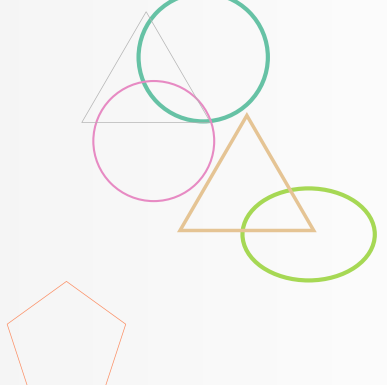[{"shape": "circle", "thickness": 3, "radius": 0.83, "center": [0.524, 0.852]}, {"shape": "pentagon", "thickness": 0.5, "radius": 0.8, "center": [0.171, 0.108]}, {"shape": "circle", "thickness": 1.5, "radius": 0.78, "center": [0.397, 0.634]}, {"shape": "oval", "thickness": 3, "radius": 0.85, "center": [0.796, 0.391]}, {"shape": "triangle", "thickness": 2.5, "radius": 1.0, "center": [0.637, 0.501]}, {"shape": "triangle", "thickness": 0.5, "radius": 0.96, "center": [0.377, 0.778]}]